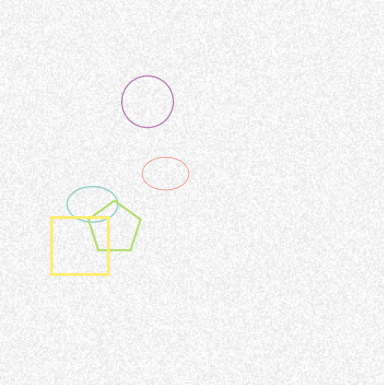[{"shape": "oval", "thickness": 1, "radius": 0.33, "center": [0.24, 0.469]}, {"shape": "oval", "thickness": 0.5, "radius": 0.3, "center": [0.43, 0.549]}, {"shape": "pentagon", "thickness": 1.5, "radius": 0.36, "center": [0.297, 0.408]}, {"shape": "circle", "thickness": 1, "radius": 0.34, "center": [0.383, 0.736]}, {"shape": "square", "thickness": 2, "radius": 0.37, "center": [0.207, 0.361]}]